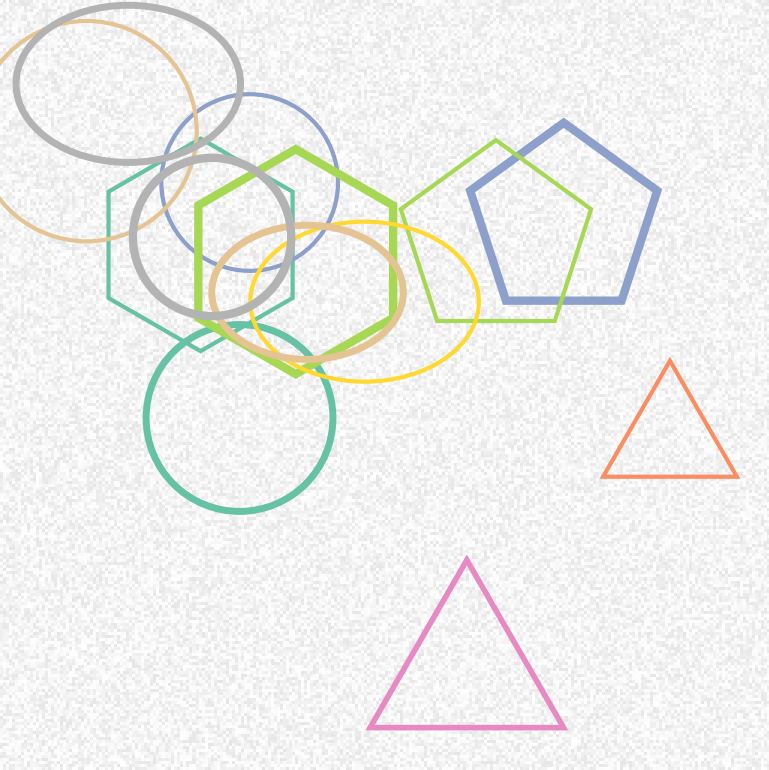[{"shape": "hexagon", "thickness": 1.5, "radius": 0.69, "center": [0.26, 0.682]}, {"shape": "circle", "thickness": 2.5, "radius": 0.61, "center": [0.311, 0.457]}, {"shape": "triangle", "thickness": 1.5, "radius": 0.5, "center": [0.87, 0.431]}, {"shape": "circle", "thickness": 1.5, "radius": 0.57, "center": [0.324, 0.763]}, {"shape": "pentagon", "thickness": 3, "radius": 0.64, "center": [0.732, 0.713]}, {"shape": "triangle", "thickness": 2, "radius": 0.73, "center": [0.606, 0.128]}, {"shape": "hexagon", "thickness": 3, "radius": 0.73, "center": [0.384, 0.66]}, {"shape": "pentagon", "thickness": 1.5, "radius": 0.65, "center": [0.644, 0.688]}, {"shape": "oval", "thickness": 1.5, "radius": 0.74, "center": [0.473, 0.608]}, {"shape": "circle", "thickness": 1.5, "radius": 0.72, "center": [0.112, 0.83]}, {"shape": "oval", "thickness": 2.5, "radius": 0.62, "center": [0.399, 0.62]}, {"shape": "oval", "thickness": 2.5, "radius": 0.73, "center": [0.167, 0.891]}, {"shape": "circle", "thickness": 3, "radius": 0.51, "center": [0.275, 0.692]}]